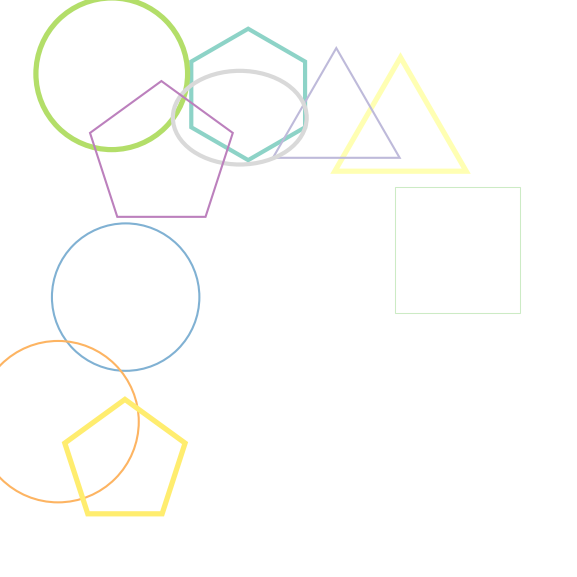[{"shape": "hexagon", "thickness": 2, "radius": 0.57, "center": [0.43, 0.836]}, {"shape": "triangle", "thickness": 2.5, "radius": 0.66, "center": [0.694, 0.768]}, {"shape": "triangle", "thickness": 1, "radius": 0.63, "center": [0.582, 0.789]}, {"shape": "circle", "thickness": 1, "radius": 0.64, "center": [0.218, 0.485]}, {"shape": "circle", "thickness": 1, "radius": 0.7, "center": [0.101, 0.269]}, {"shape": "circle", "thickness": 2.5, "radius": 0.66, "center": [0.194, 0.871]}, {"shape": "oval", "thickness": 2, "radius": 0.58, "center": [0.415, 0.795]}, {"shape": "pentagon", "thickness": 1, "radius": 0.65, "center": [0.279, 0.729]}, {"shape": "square", "thickness": 0.5, "radius": 0.54, "center": [0.792, 0.566]}, {"shape": "pentagon", "thickness": 2.5, "radius": 0.55, "center": [0.216, 0.198]}]